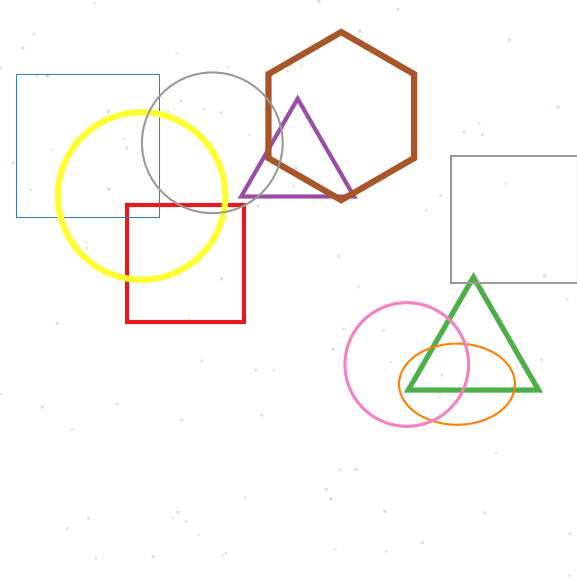[{"shape": "square", "thickness": 2, "radius": 0.51, "center": [0.321, 0.543]}, {"shape": "square", "thickness": 0.5, "radius": 0.62, "center": [0.152, 0.747]}, {"shape": "triangle", "thickness": 2.5, "radius": 0.65, "center": [0.82, 0.389]}, {"shape": "triangle", "thickness": 2, "radius": 0.56, "center": [0.515, 0.715]}, {"shape": "oval", "thickness": 1, "radius": 0.5, "center": [0.791, 0.334]}, {"shape": "circle", "thickness": 3, "radius": 0.73, "center": [0.245, 0.66]}, {"shape": "hexagon", "thickness": 3, "radius": 0.73, "center": [0.591, 0.798]}, {"shape": "circle", "thickness": 1.5, "radius": 0.54, "center": [0.704, 0.368]}, {"shape": "circle", "thickness": 1, "radius": 0.61, "center": [0.368, 0.752]}, {"shape": "square", "thickness": 1, "radius": 0.55, "center": [0.891, 0.619]}]